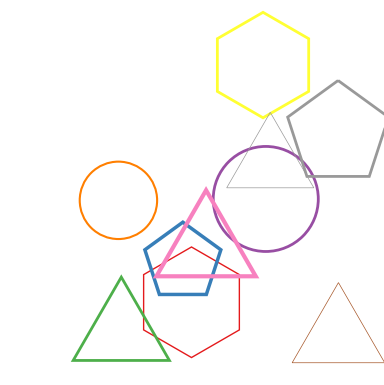[{"shape": "hexagon", "thickness": 1, "radius": 0.72, "center": [0.497, 0.215]}, {"shape": "pentagon", "thickness": 2.5, "radius": 0.52, "center": [0.475, 0.319]}, {"shape": "triangle", "thickness": 2, "radius": 0.72, "center": [0.315, 0.136]}, {"shape": "circle", "thickness": 2, "radius": 0.68, "center": [0.69, 0.483]}, {"shape": "circle", "thickness": 1.5, "radius": 0.5, "center": [0.308, 0.48]}, {"shape": "hexagon", "thickness": 2, "radius": 0.68, "center": [0.683, 0.831]}, {"shape": "triangle", "thickness": 0.5, "radius": 0.69, "center": [0.879, 0.127]}, {"shape": "triangle", "thickness": 3, "radius": 0.75, "center": [0.535, 0.357]}, {"shape": "pentagon", "thickness": 2, "radius": 0.69, "center": [0.878, 0.653]}, {"shape": "triangle", "thickness": 0.5, "radius": 0.65, "center": [0.702, 0.578]}]